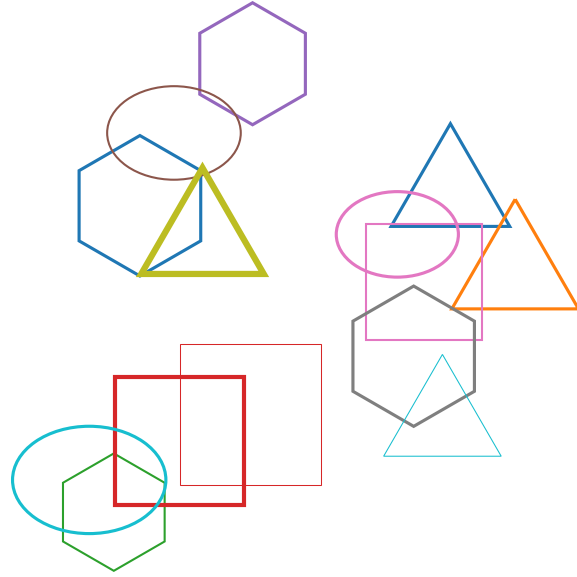[{"shape": "triangle", "thickness": 1.5, "radius": 0.59, "center": [0.78, 0.666]}, {"shape": "hexagon", "thickness": 1.5, "radius": 0.61, "center": [0.242, 0.643]}, {"shape": "triangle", "thickness": 1.5, "radius": 0.63, "center": [0.892, 0.528]}, {"shape": "hexagon", "thickness": 1, "radius": 0.51, "center": [0.197, 0.112]}, {"shape": "square", "thickness": 2, "radius": 0.56, "center": [0.311, 0.236]}, {"shape": "square", "thickness": 0.5, "radius": 0.61, "center": [0.434, 0.281]}, {"shape": "hexagon", "thickness": 1.5, "radius": 0.53, "center": [0.437, 0.889]}, {"shape": "oval", "thickness": 1, "radius": 0.58, "center": [0.301, 0.769]}, {"shape": "square", "thickness": 1, "radius": 0.5, "center": [0.735, 0.511]}, {"shape": "oval", "thickness": 1.5, "radius": 0.53, "center": [0.688, 0.593]}, {"shape": "hexagon", "thickness": 1.5, "radius": 0.61, "center": [0.716, 0.382]}, {"shape": "triangle", "thickness": 3, "radius": 0.61, "center": [0.351, 0.586]}, {"shape": "oval", "thickness": 1.5, "radius": 0.66, "center": [0.154, 0.168]}, {"shape": "triangle", "thickness": 0.5, "radius": 0.59, "center": [0.766, 0.268]}]